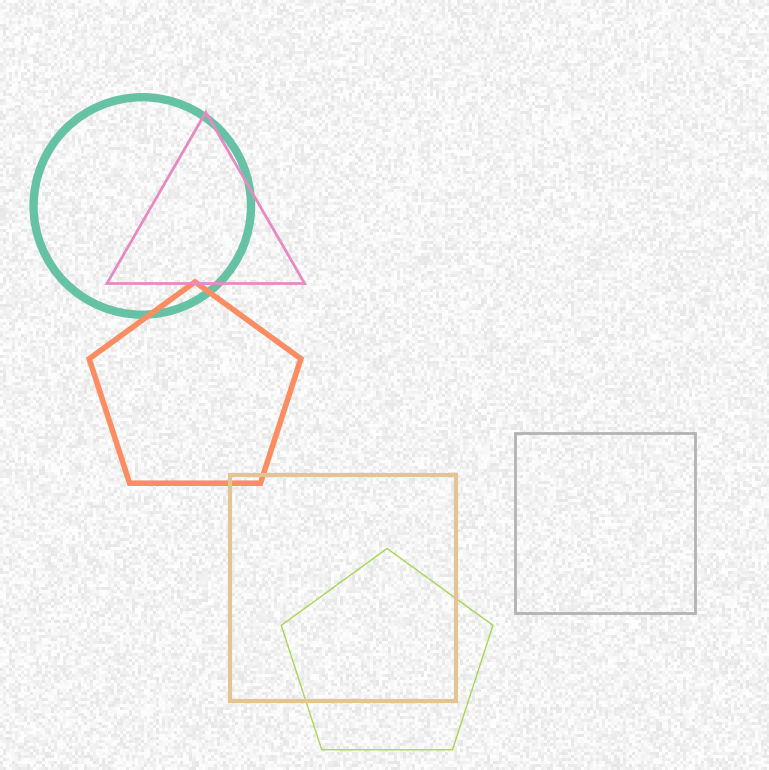[{"shape": "circle", "thickness": 3, "radius": 0.71, "center": [0.185, 0.733]}, {"shape": "pentagon", "thickness": 2, "radius": 0.72, "center": [0.253, 0.489]}, {"shape": "triangle", "thickness": 1, "radius": 0.74, "center": [0.267, 0.706]}, {"shape": "pentagon", "thickness": 0.5, "radius": 0.72, "center": [0.503, 0.143]}, {"shape": "square", "thickness": 1.5, "radius": 0.73, "center": [0.445, 0.237]}, {"shape": "square", "thickness": 1, "radius": 0.58, "center": [0.786, 0.321]}]